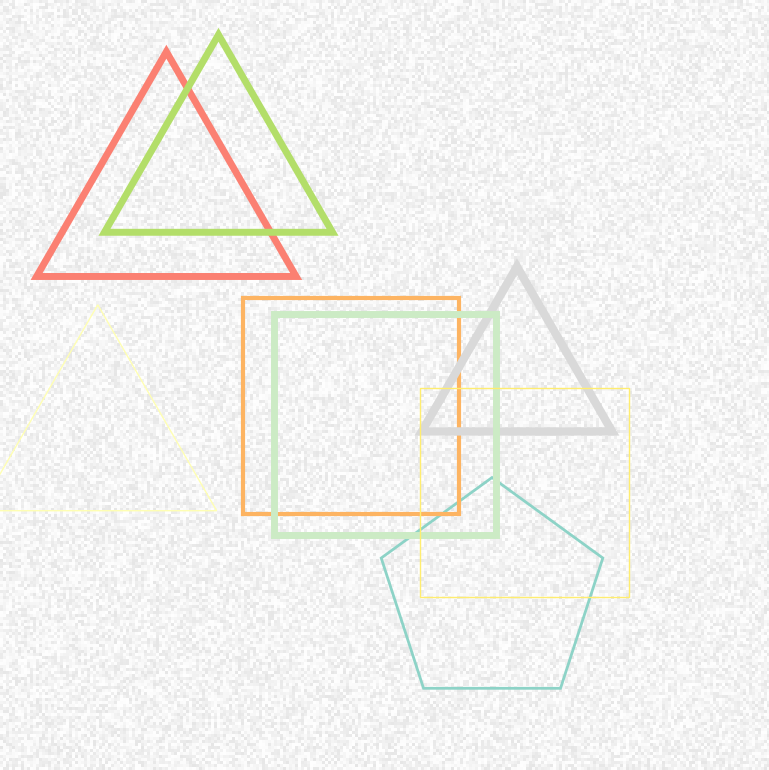[{"shape": "pentagon", "thickness": 1, "radius": 0.76, "center": [0.639, 0.229]}, {"shape": "triangle", "thickness": 0.5, "radius": 0.89, "center": [0.127, 0.426]}, {"shape": "triangle", "thickness": 2.5, "radius": 0.97, "center": [0.216, 0.738]}, {"shape": "square", "thickness": 1.5, "radius": 0.7, "center": [0.456, 0.473]}, {"shape": "triangle", "thickness": 2.5, "radius": 0.86, "center": [0.284, 0.784]}, {"shape": "triangle", "thickness": 3, "radius": 0.71, "center": [0.671, 0.511]}, {"shape": "square", "thickness": 2.5, "radius": 0.72, "center": [0.5, 0.448]}, {"shape": "square", "thickness": 0.5, "radius": 0.68, "center": [0.682, 0.361]}]